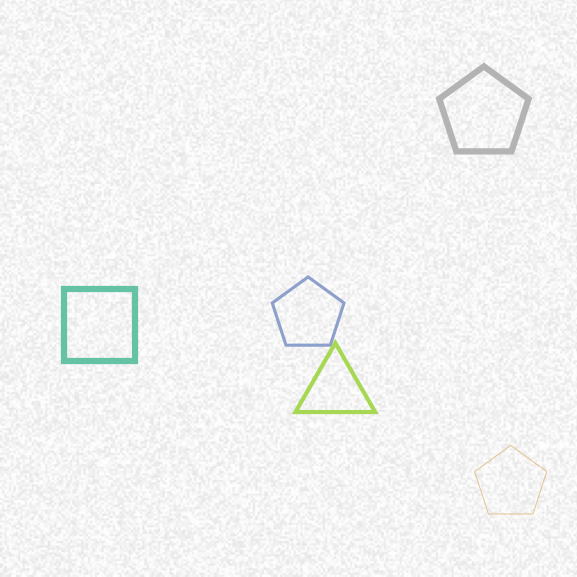[{"shape": "square", "thickness": 3, "radius": 0.31, "center": [0.173, 0.436]}, {"shape": "pentagon", "thickness": 1.5, "radius": 0.33, "center": [0.534, 0.454]}, {"shape": "triangle", "thickness": 2, "radius": 0.4, "center": [0.581, 0.325]}, {"shape": "pentagon", "thickness": 0.5, "radius": 0.33, "center": [0.884, 0.162]}, {"shape": "pentagon", "thickness": 3, "radius": 0.41, "center": [0.838, 0.803]}]